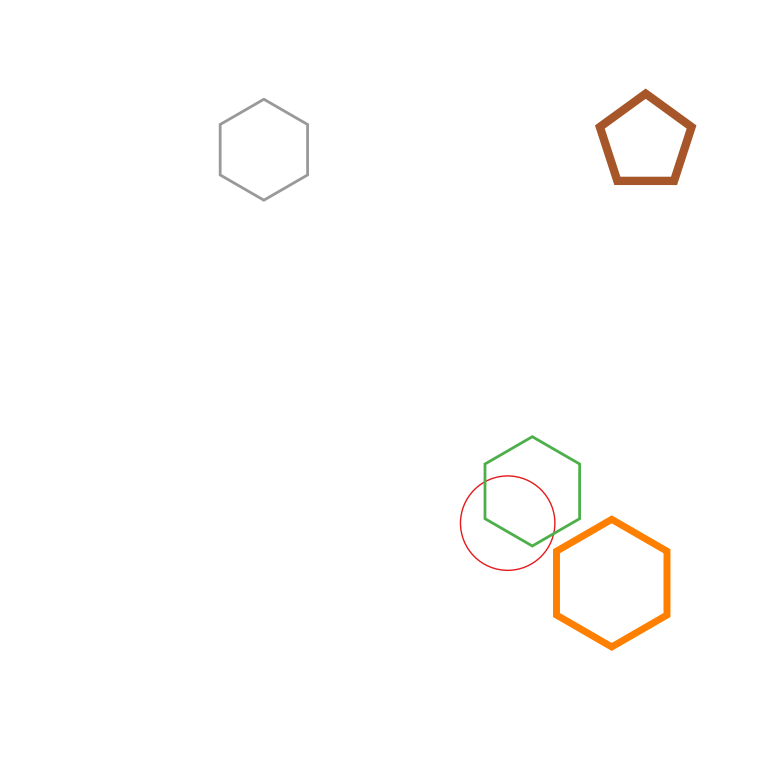[{"shape": "circle", "thickness": 0.5, "radius": 0.31, "center": [0.659, 0.321]}, {"shape": "hexagon", "thickness": 1, "radius": 0.35, "center": [0.691, 0.362]}, {"shape": "hexagon", "thickness": 2.5, "radius": 0.41, "center": [0.794, 0.243]}, {"shape": "pentagon", "thickness": 3, "radius": 0.31, "center": [0.839, 0.816]}, {"shape": "hexagon", "thickness": 1, "radius": 0.33, "center": [0.343, 0.806]}]